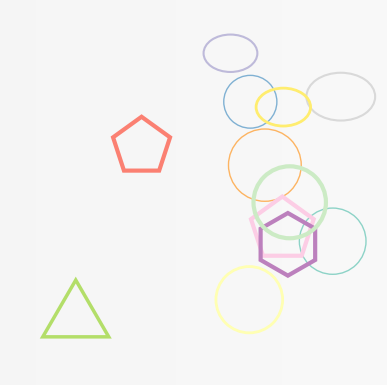[{"shape": "circle", "thickness": 1, "radius": 0.43, "center": [0.859, 0.374]}, {"shape": "circle", "thickness": 2, "radius": 0.43, "center": [0.643, 0.222]}, {"shape": "oval", "thickness": 1.5, "radius": 0.35, "center": [0.595, 0.862]}, {"shape": "pentagon", "thickness": 3, "radius": 0.39, "center": [0.365, 0.619]}, {"shape": "circle", "thickness": 1, "radius": 0.34, "center": [0.646, 0.736]}, {"shape": "circle", "thickness": 1, "radius": 0.47, "center": [0.684, 0.571]}, {"shape": "triangle", "thickness": 2.5, "radius": 0.49, "center": [0.195, 0.174]}, {"shape": "pentagon", "thickness": 3, "radius": 0.43, "center": [0.729, 0.405]}, {"shape": "oval", "thickness": 1.5, "radius": 0.44, "center": [0.879, 0.749]}, {"shape": "hexagon", "thickness": 3, "radius": 0.41, "center": [0.743, 0.365]}, {"shape": "circle", "thickness": 3, "radius": 0.47, "center": [0.748, 0.475]}, {"shape": "oval", "thickness": 2, "radius": 0.35, "center": [0.731, 0.722]}]